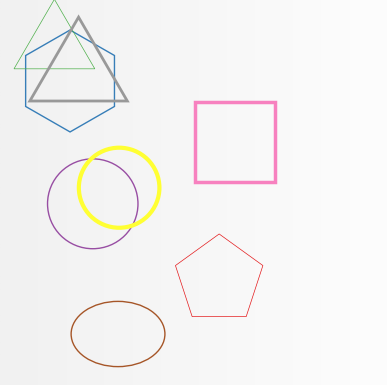[{"shape": "pentagon", "thickness": 0.5, "radius": 0.59, "center": [0.566, 0.274]}, {"shape": "hexagon", "thickness": 1, "radius": 0.66, "center": [0.181, 0.79]}, {"shape": "triangle", "thickness": 0.5, "radius": 0.6, "center": [0.14, 0.881]}, {"shape": "circle", "thickness": 1, "radius": 0.58, "center": [0.239, 0.471]}, {"shape": "circle", "thickness": 3, "radius": 0.52, "center": [0.307, 0.512]}, {"shape": "oval", "thickness": 1, "radius": 0.61, "center": [0.305, 0.132]}, {"shape": "square", "thickness": 2.5, "radius": 0.51, "center": [0.606, 0.631]}, {"shape": "triangle", "thickness": 2, "radius": 0.73, "center": [0.203, 0.81]}]